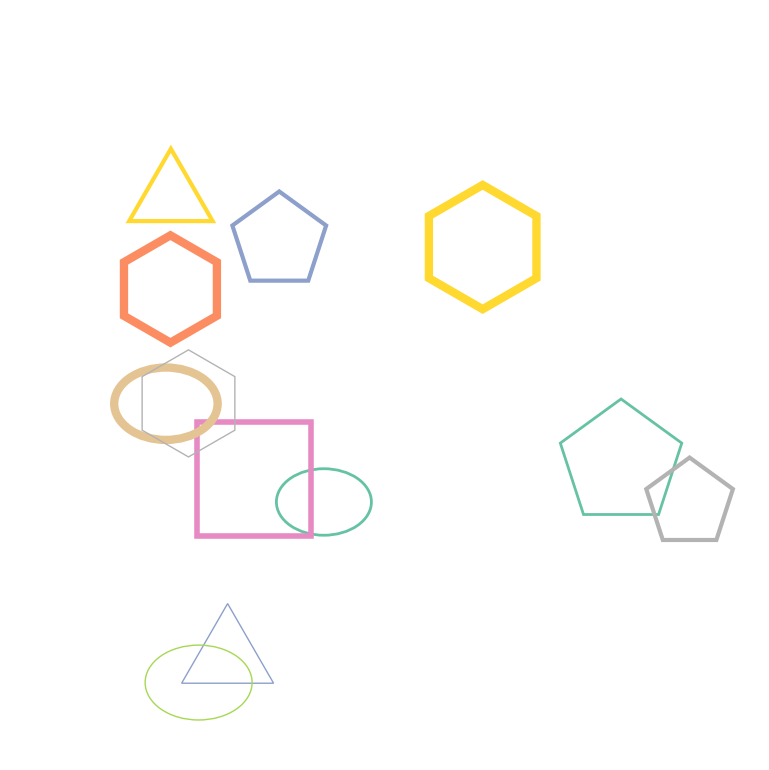[{"shape": "pentagon", "thickness": 1, "radius": 0.41, "center": [0.807, 0.399]}, {"shape": "oval", "thickness": 1, "radius": 0.31, "center": [0.421, 0.348]}, {"shape": "hexagon", "thickness": 3, "radius": 0.35, "center": [0.221, 0.625]}, {"shape": "pentagon", "thickness": 1.5, "radius": 0.32, "center": [0.363, 0.687]}, {"shape": "triangle", "thickness": 0.5, "radius": 0.34, "center": [0.296, 0.147]}, {"shape": "square", "thickness": 2, "radius": 0.37, "center": [0.33, 0.378]}, {"shape": "oval", "thickness": 0.5, "radius": 0.35, "center": [0.258, 0.114]}, {"shape": "hexagon", "thickness": 3, "radius": 0.4, "center": [0.627, 0.679]}, {"shape": "triangle", "thickness": 1.5, "radius": 0.31, "center": [0.222, 0.744]}, {"shape": "oval", "thickness": 3, "radius": 0.34, "center": [0.215, 0.476]}, {"shape": "hexagon", "thickness": 0.5, "radius": 0.35, "center": [0.245, 0.476]}, {"shape": "pentagon", "thickness": 1.5, "radius": 0.3, "center": [0.896, 0.347]}]